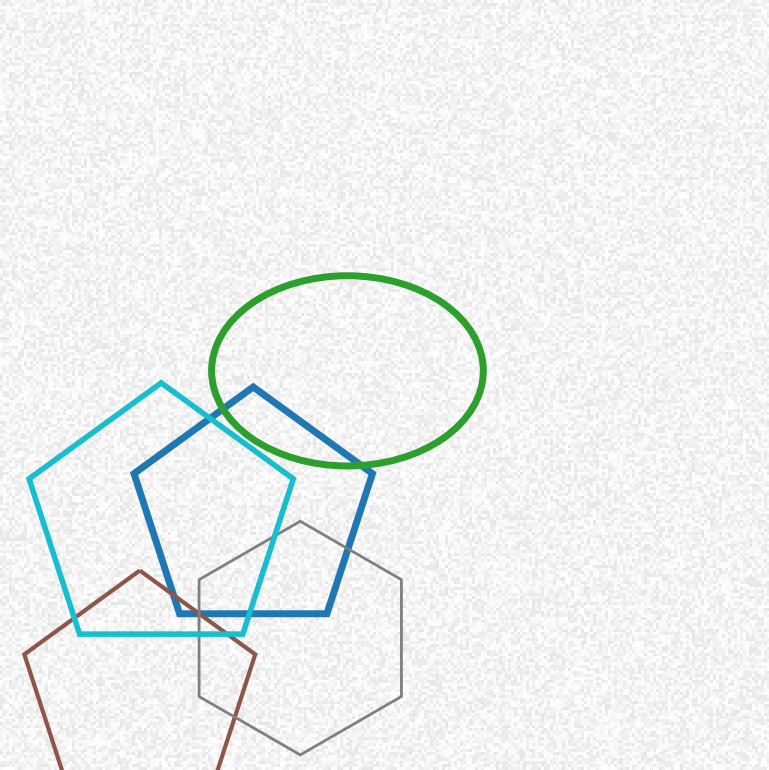[{"shape": "pentagon", "thickness": 2.5, "radius": 0.81, "center": [0.329, 0.335]}, {"shape": "oval", "thickness": 2.5, "radius": 0.88, "center": [0.451, 0.518]}, {"shape": "pentagon", "thickness": 1.5, "radius": 0.79, "center": [0.182, 0.101]}, {"shape": "hexagon", "thickness": 1, "radius": 0.76, "center": [0.39, 0.171]}, {"shape": "pentagon", "thickness": 2, "radius": 0.9, "center": [0.209, 0.322]}]